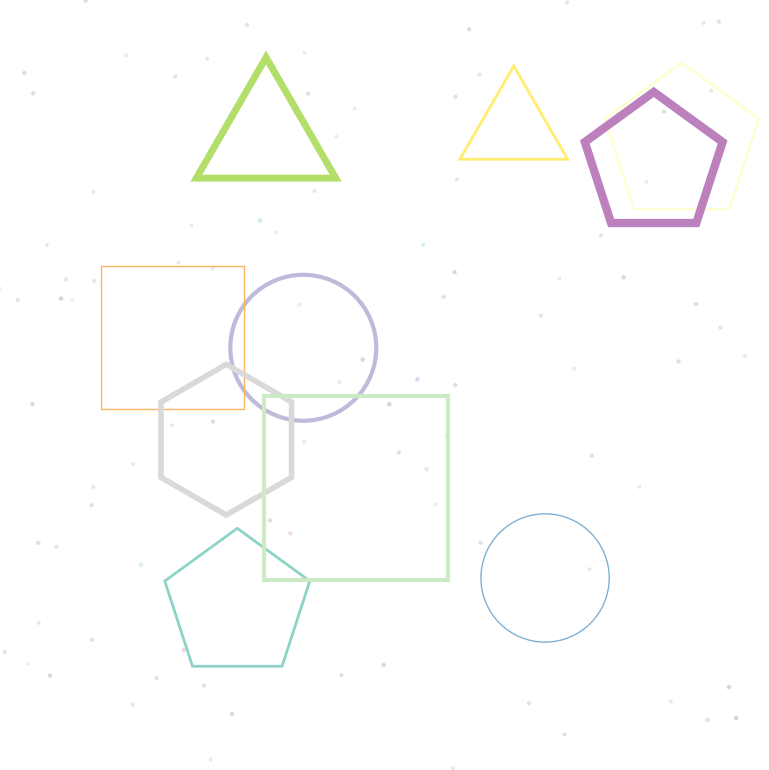[{"shape": "pentagon", "thickness": 1, "radius": 0.49, "center": [0.308, 0.215]}, {"shape": "pentagon", "thickness": 0.5, "radius": 0.53, "center": [0.885, 0.813]}, {"shape": "circle", "thickness": 1.5, "radius": 0.47, "center": [0.394, 0.548]}, {"shape": "circle", "thickness": 0.5, "radius": 0.42, "center": [0.708, 0.249]}, {"shape": "square", "thickness": 0.5, "radius": 0.47, "center": [0.224, 0.562]}, {"shape": "triangle", "thickness": 2.5, "radius": 0.52, "center": [0.346, 0.821]}, {"shape": "hexagon", "thickness": 2, "radius": 0.49, "center": [0.294, 0.429]}, {"shape": "pentagon", "thickness": 3, "radius": 0.47, "center": [0.849, 0.786]}, {"shape": "square", "thickness": 1.5, "radius": 0.6, "center": [0.463, 0.366]}, {"shape": "triangle", "thickness": 1, "radius": 0.4, "center": [0.667, 0.834]}]